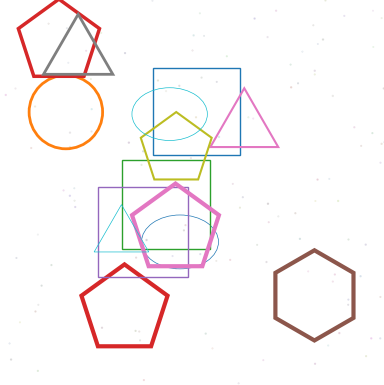[{"shape": "oval", "thickness": 0.5, "radius": 0.5, "center": [0.468, 0.372]}, {"shape": "square", "thickness": 1, "radius": 0.56, "center": [0.511, 0.71]}, {"shape": "circle", "thickness": 2, "radius": 0.48, "center": [0.171, 0.709]}, {"shape": "square", "thickness": 1, "radius": 0.57, "center": [0.431, 0.469]}, {"shape": "pentagon", "thickness": 2.5, "radius": 0.55, "center": [0.153, 0.891]}, {"shape": "pentagon", "thickness": 3, "radius": 0.59, "center": [0.323, 0.196]}, {"shape": "square", "thickness": 1, "radius": 0.58, "center": [0.372, 0.398]}, {"shape": "hexagon", "thickness": 3, "radius": 0.59, "center": [0.817, 0.233]}, {"shape": "pentagon", "thickness": 3, "radius": 0.59, "center": [0.456, 0.405]}, {"shape": "triangle", "thickness": 1.5, "radius": 0.51, "center": [0.635, 0.669]}, {"shape": "triangle", "thickness": 2, "radius": 0.52, "center": [0.203, 0.859]}, {"shape": "pentagon", "thickness": 1.5, "radius": 0.48, "center": [0.458, 0.612]}, {"shape": "oval", "thickness": 0.5, "radius": 0.49, "center": [0.441, 0.704]}, {"shape": "triangle", "thickness": 0.5, "radius": 0.41, "center": [0.315, 0.387]}]